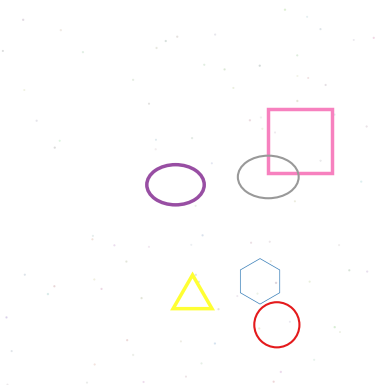[{"shape": "circle", "thickness": 1.5, "radius": 0.29, "center": [0.719, 0.156]}, {"shape": "hexagon", "thickness": 0.5, "radius": 0.3, "center": [0.675, 0.269]}, {"shape": "oval", "thickness": 2.5, "radius": 0.37, "center": [0.456, 0.52]}, {"shape": "triangle", "thickness": 2.5, "radius": 0.29, "center": [0.5, 0.227]}, {"shape": "square", "thickness": 2.5, "radius": 0.42, "center": [0.778, 0.635]}, {"shape": "oval", "thickness": 1.5, "radius": 0.39, "center": [0.697, 0.54]}]